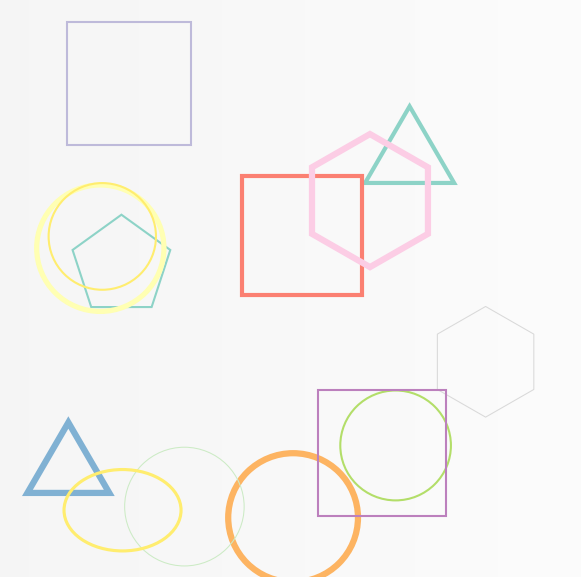[{"shape": "triangle", "thickness": 2, "radius": 0.44, "center": [0.705, 0.727]}, {"shape": "pentagon", "thickness": 1, "radius": 0.44, "center": [0.209, 0.539]}, {"shape": "circle", "thickness": 2.5, "radius": 0.55, "center": [0.173, 0.569]}, {"shape": "square", "thickness": 1, "radius": 0.53, "center": [0.222, 0.854]}, {"shape": "square", "thickness": 2, "radius": 0.52, "center": [0.52, 0.591]}, {"shape": "triangle", "thickness": 3, "radius": 0.41, "center": [0.118, 0.186]}, {"shape": "circle", "thickness": 3, "radius": 0.56, "center": [0.504, 0.103]}, {"shape": "circle", "thickness": 1, "radius": 0.48, "center": [0.681, 0.228]}, {"shape": "hexagon", "thickness": 3, "radius": 0.58, "center": [0.637, 0.652]}, {"shape": "hexagon", "thickness": 0.5, "radius": 0.48, "center": [0.835, 0.373]}, {"shape": "square", "thickness": 1, "radius": 0.55, "center": [0.657, 0.215]}, {"shape": "circle", "thickness": 0.5, "radius": 0.51, "center": [0.317, 0.122]}, {"shape": "circle", "thickness": 1, "radius": 0.46, "center": [0.176, 0.59]}, {"shape": "oval", "thickness": 1.5, "radius": 0.5, "center": [0.211, 0.116]}]